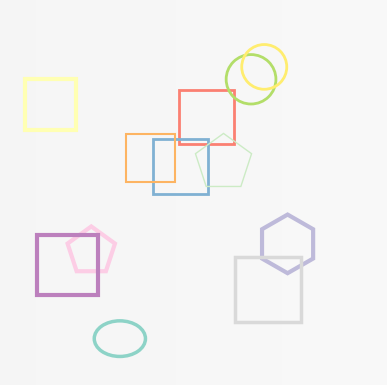[{"shape": "oval", "thickness": 2.5, "radius": 0.33, "center": [0.309, 0.12]}, {"shape": "square", "thickness": 3, "radius": 0.33, "center": [0.131, 0.729]}, {"shape": "hexagon", "thickness": 3, "radius": 0.38, "center": [0.742, 0.367]}, {"shape": "square", "thickness": 2, "radius": 0.36, "center": [0.534, 0.696]}, {"shape": "square", "thickness": 2, "radius": 0.36, "center": [0.465, 0.568]}, {"shape": "square", "thickness": 1.5, "radius": 0.31, "center": [0.389, 0.59]}, {"shape": "circle", "thickness": 2, "radius": 0.32, "center": [0.648, 0.794]}, {"shape": "pentagon", "thickness": 3, "radius": 0.32, "center": [0.236, 0.348]}, {"shape": "square", "thickness": 2.5, "radius": 0.43, "center": [0.692, 0.248]}, {"shape": "square", "thickness": 3, "radius": 0.39, "center": [0.174, 0.312]}, {"shape": "pentagon", "thickness": 1, "radius": 0.38, "center": [0.577, 0.577]}, {"shape": "circle", "thickness": 2, "radius": 0.29, "center": [0.682, 0.826]}]